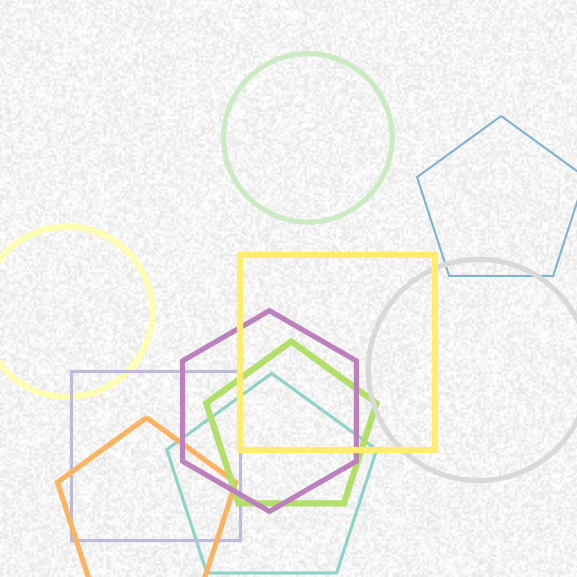[{"shape": "pentagon", "thickness": 1.5, "radius": 0.96, "center": [0.471, 0.162]}, {"shape": "circle", "thickness": 3, "radius": 0.74, "center": [0.116, 0.459]}, {"shape": "square", "thickness": 1.5, "radius": 0.73, "center": [0.269, 0.21]}, {"shape": "pentagon", "thickness": 1, "radius": 0.77, "center": [0.868, 0.645]}, {"shape": "pentagon", "thickness": 2.5, "radius": 0.81, "center": [0.254, 0.114]}, {"shape": "pentagon", "thickness": 3, "radius": 0.78, "center": [0.505, 0.253]}, {"shape": "circle", "thickness": 2.5, "radius": 0.96, "center": [0.829, 0.358]}, {"shape": "hexagon", "thickness": 2.5, "radius": 0.87, "center": [0.467, 0.287]}, {"shape": "circle", "thickness": 2.5, "radius": 0.73, "center": [0.533, 0.76]}, {"shape": "square", "thickness": 3, "radius": 0.84, "center": [0.585, 0.389]}]